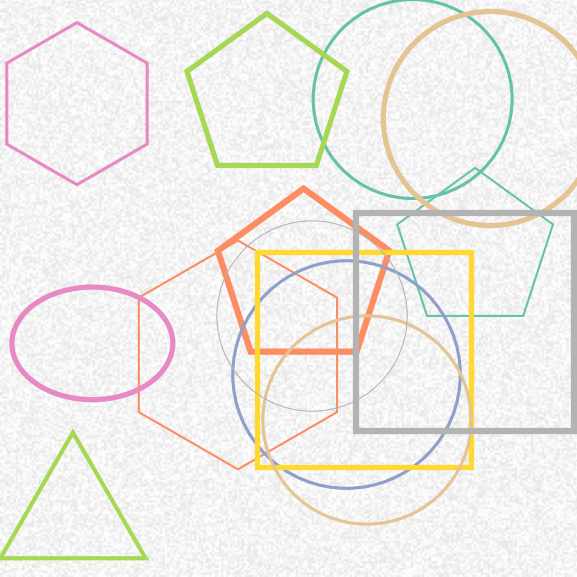[{"shape": "circle", "thickness": 1.5, "radius": 0.86, "center": [0.715, 0.828]}, {"shape": "pentagon", "thickness": 1, "radius": 0.71, "center": [0.823, 0.567]}, {"shape": "hexagon", "thickness": 1, "radius": 0.99, "center": [0.412, 0.385]}, {"shape": "pentagon", "thickness": 3, "radius": 0.78, "center": [0.526, 0.517]}, {"shape": "circle", "thickness": 1.5, "radius": 0.99, "center": [0.6, 0.351]}, {"shape": "oval", "thickness": 2.5, "radius": 0.7, "center": [0.16, 0.405]}, {"shape": "hexagon", "thickness": 1.5, "radius": 0.7, "center": [0.133, 0.82]}, {"shape": "pentagon", "thickness": 2.5, "radius": 0.73, "center": [0.462, 0.83]}, {"shape": "triangle", "thickness": 2, "radius": 0.73, "center": [0.126, 0.105]}, {"shape": "square", "thickness": 2.5, "radius": 0.93, "center": [0.63, 0.377]}, {"shape": "circle", "thickness": 2.5, "radius": 0.93, "center": [0.849, 0.794]}, {"shape": "circle", "thickness": 1.5, "radius": 0.9, "center": [0.636, 0.272]}, {"shape": "circle", "thickness": 0.5, "radius": 0.82, "center": [0.54, 0.452]}, {"shape": "square", "thickness": 3, "radius": 0.94, "center": [0.806, 0.441]}]